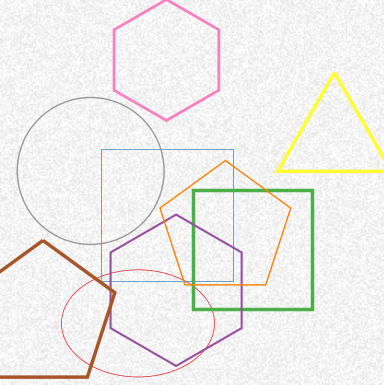[{"shape": "oval", "thickness": 0.5, "radius": 0.99, "center": [0.359, 0.16]}, {"shape": "square", "thickness": 0.5, "radius": 0.86, "center": [0.434, 0.441]}, {"shape": "square", "thickness": 2.5, "radius": 0.77, "center": [0.655, 0.351]}, {"shape": "hexagon", "thickness": 1.5, "radius": 0.98, "center": [0.457, 0.246]}, {"shape": "pentagon", "thickness": 1, "radius": 0.89, "center": [0.585, 0.404]}, {"shape": "triangle", "thickness": 2.5, "radius": 0.85, "center": [0.869, 0.64]}, {"shape": "pentagon", "thickness": 2.5, "radius": 0.98, "center": [0.112, 0.179]}, {"shape": "hexagon", "thickness": 2, "radius": 0.79, "center": [0.432, 0.844]}, {"shape": "circle", "thickness": 1, "radius": 0.95, "center": [0.236, 0.556]}]